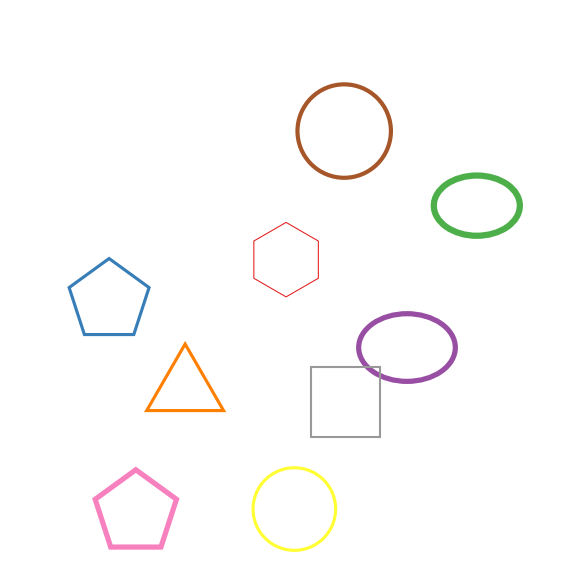[{"shape": "hexagon", "thickness": 0.5, "radius": 0.32, "center": [0.495, 0.55]}, {"shape": "pentagon", "thickness": 1.5, "radius": 0.36, "center": [0.189, 0.479]}, {"shape": "oval", "thickness": 3, "radius": 0.37, "center": [0.826, 0.643]}, {"shape": "oval", "thickness": 2.5, "radius": 0.42, "center": [0.705, 0.397]}, {"shape": "triangle", "thickness": 1.5, "radius": 0.38, "center": [0.321, 0.327]}, {"shape": "circle", "thickness": 1.5, "radius": 0.36, "center": [0.51, 0.118]}, {"shape": "circle", "thickness": 2, "radius": 0.4, "center": [0.596, 0.772]}, {"shape": "pentagon", "thickness": 2.5, "radius": 0.37, "center": [0.235, 0.112]}, {"shape": "square", "thickness": 1, "radius": 0.3, "center": [0.598, 0.303]}]